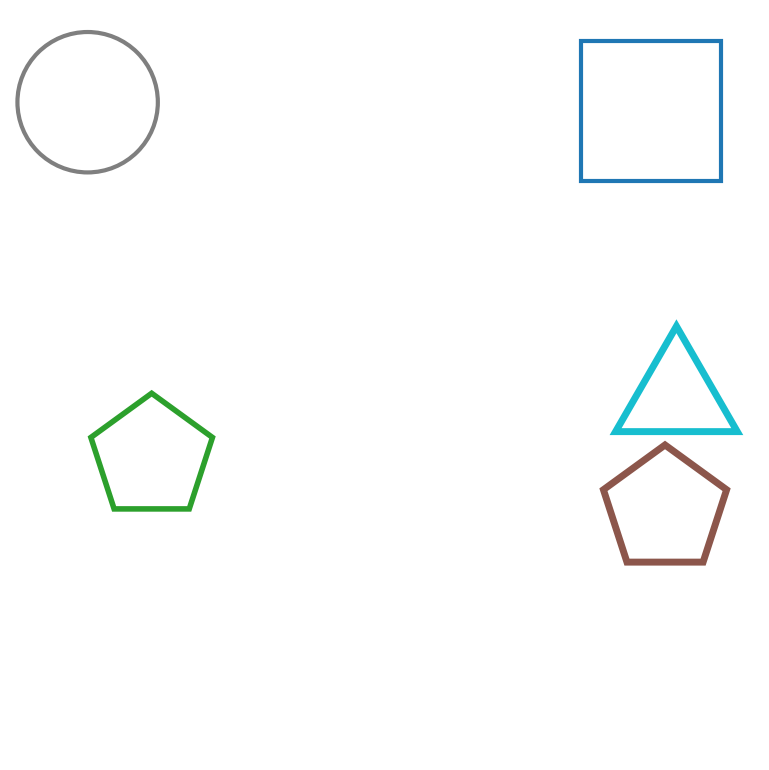[{"shape": "square", "thickness": 1.5, "radius": 0.45, "center": [0.846, 0.855]}, {"shape": "pentagon", "thickness": 2, "radius": 0.42, "center": [0.197, 0.406]}, {"shape": "pentagon", "thickness": 2.5, "radius": 0.42, "center": [0.864, 0.338]}, {"shape": "circle", "thickness": 1.5, "radius": 0.46, "center": [0.114, 0.867]}, {"shape": "triangle", "thickness": 2.5, "radius": 0.46, "center": [0.878, 0.485]}]